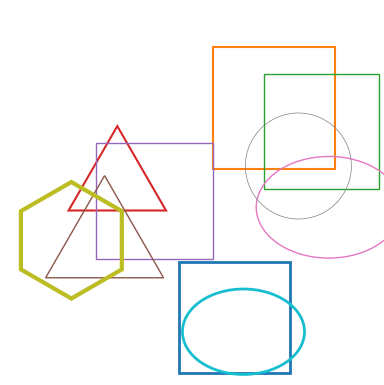[{"shape": "square", "thickness": 2, "radius": 0.72, "center": [0.61, 0.176]}, {"shape": "square", "thickness": 1.5, "radius": 0.79, "center": [0.711, 0.719]}, {"shape": "square", "thickness": 1, "radius": 0.75, "center": [0.834, 0.659]}, {"shape": "triangle", "thickness": 1.5, "radius": 0.73, "center": [0.305, 0.526]}, {"shape": "square", "thickness": 1, "radius": 0.75, "center": [0.401, 0.479]}, {"shape": "triangle", "thickness": 1, "radius": 0.88, "center": [0.272, 0.367]}, {"shape": "oval", "thickness": 1, "radius": 0.94, "center": [0.854, 0.462]}, {"shape": "circle", "thickness": 0.5, "radius": 0.69, "center": [0.775, 0.569]}, {"shape": "hexagon", "thickness": 3, "radius": 0.76, "center": [0.185, 0.376]}, {"shape": "oval", "thickness": 2, "radius": 0.79, "center": [0.632, 0.138]}]